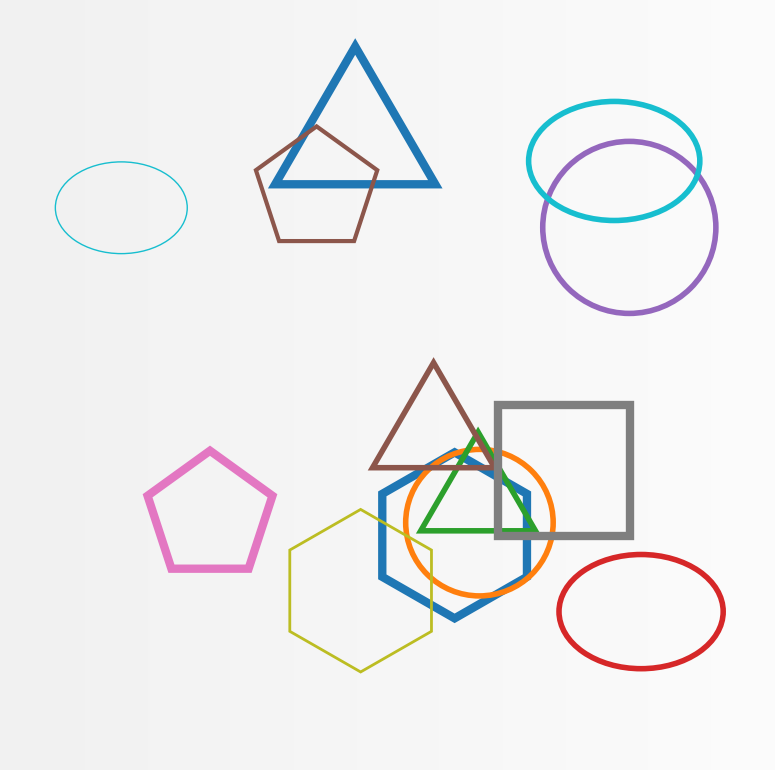[{"shape": "hexagon", "thickness": 3, "radius": 0.54, "center": [0.587, 0.305]}, {"shape": "triangle", "thickness": 3, "radius": 0.6, "center": [0.458, 0.82]}, {"shape": "circle", "thickness": 2, "radius": 0.48, "center": [0.619, 0.321]}, {"shape": "triangle", "thickness": 2, "radius": 0.43, "center": [0.617, 0.353]}, {"shape": "oval", "thickness": 2, "radius": 0.53, "center": [0.827, 0.206]}, {"shape": "circle", "thickness": 2, "radius": 0.56, "center": [0.812, 0.705]}, {"shape": "pentagon", "thickness": 1.5, "radius": 0.41, "center": [0.409, 0.754]}, {"shape": "triangle", "thickness": 2, "radius": 0.45, "center": [0.559, 0.438]}, {"shape": "pentagon", "thickness": 3, "radius": 0.42, "center": [0.271, 0.33]}, {"shape": "square", "thickness": 3, "radius": 0.43, "center": [0.728, 0.389]}, {"shape": "hexagon", "thickness": 1, "radius": 0.53, "center": [0.465, 0.233]}, {"shape": "oval", "thickness": 0.5, "radius": 0.43, "center": [0.157, 0.73]}, {"shape": "oval", "thickness": 2, "radius": 0.55, "center": [0.793, 0.791]}]